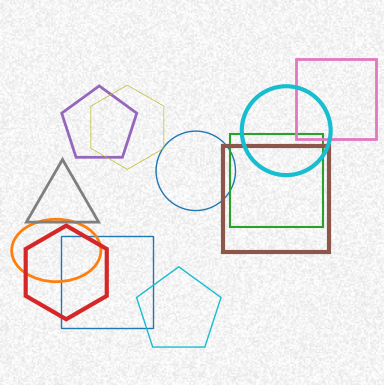[{"shape": "square", "thickness": 1, "radius": 0.6, "center": [0.278, 0.267]}, {"shape": "circle", "thickness": 1, "radius": 0.52, "center": [0.508, 0.556]}, {"shape": "oval", "thickness": 2, "radius": 0.58, "center": [0.146, 0.349]}, {"shape": "square", "thickness": 1.5, "radius": 0.6, "center": [0.717, 0.53]}, {"shape": "hexagon", "thickness": 3, "radius": 0.61, "center": [0.172, 0.292]}, {"shape": "pentagon", "thickness": 2, "radius": 0.51, "center": [0.258, 0.674]}, {"shape": "square", "thickness": 3, "radius": 0.68, "center": [0.717, 0.483]}, {"shape": "square", "thickness": 2, "radius": 0.52, "center": [0.872, 0.744]}, {"shape": "triangle", "thickness": 2, "radius": 0.54, "center": [0.162, 0.477]}, {"shape": "hexagon", "thickness": 0.5, "radius": 0.55, "center": [0.331, 0.669]}, {"shape": "circle", "thickness": 3, "radius": 0.58, "center": [0.743, 0.661]}, {"shape": "pentagon", "thickness": 1, "radius": 0.58, "center": [0.464, 0.192]}]